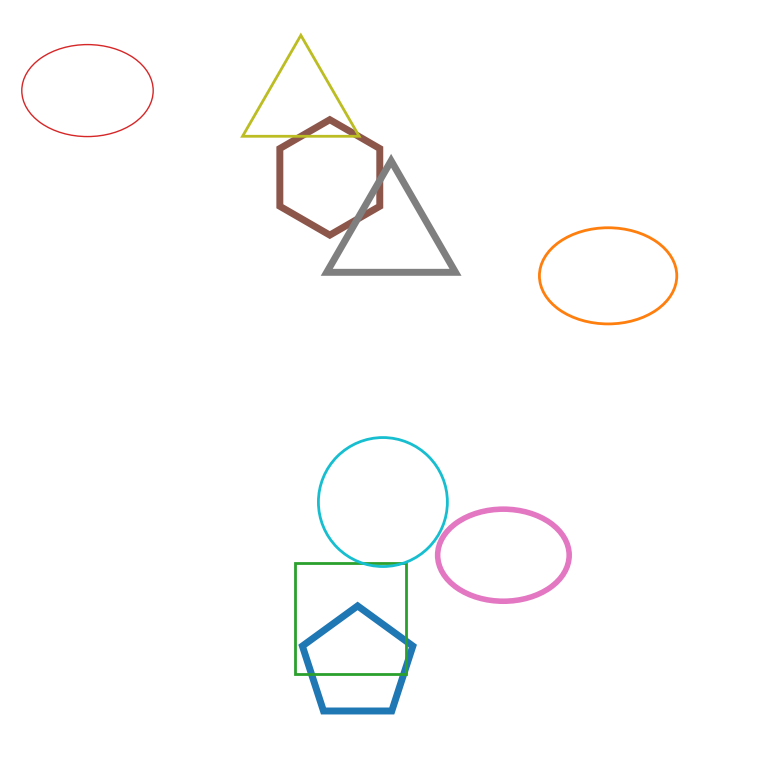[{"shape": "pentagon", "thickness": 2.5, "radius": 0.38, "center": [0.464, 0.138]}, {"shape": "oval", "thickness": 1, "radius": 0.45, "center": [0.79, 0.642]}, {"shape": "square", "thickness": 1, "radius": 0.36, "center": [0.455, 0.197]}, {"shape": "oval", "thickness": 0.5, "radius": 0.43, "center": [0.114, 0.882]}, {"shape": "hexagon", "thickness": 2.5, "radius": 0.37, "center": [0.428, 0.77]}, {"shape": "oval", "thickness": 2, "radius": 0.43, "center": [0.654, 0.279]}, {"shape": "triangle", "thickness": 2.5, "radius": 0.48, "center": [0.508, 0.695]}, {"shape": "triangle", "thickness": 1, "radius": 0.44, "center": [0.391, 0.867]}, {"shape": "circle", "thickness": 1, "radius": 0.42, "center": [0.497, 0.348]}]